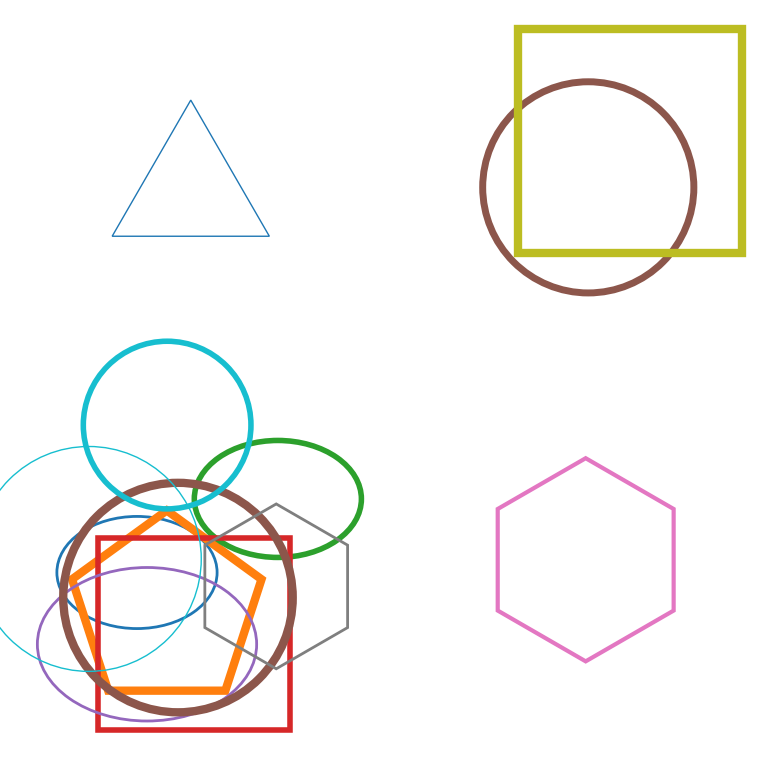[{"shape": "oval", "thickness": 1, "radius": 0.52, "center": [0.178, 0.256]}, {"shape": "triangle", "thickness": 0.5, "radius": 0.59, "center": [0.248, 0.752]}, {"shape": "pentagon", "thickness": 3, "radius": 0.65, "center": [0.217, 0.208]}, {"shape": "oval", "thickness": 2, "radius": 0.54, "center": [0.361, 0.352]}, {"shape": "square", "thickness": 2, "radius": 0.62, "center": [0.252, 0.176]}, {"shape": "oval", "thickness": 1, "radius": 0.71, "center": [0.191, 0.163]}, {"shape": "circle", "thickness": 3, "radius": 0.75, "center": [0.231, 0.224]}, {"shape": "circle", "thickness": 2.5, "radius": 0.69, "center": [0.764, 0.757]}, {"shape": "hexagon", "thickness": 1.5, "radius": 0.66, "center": [0.761, 0.273]}, {"shape": "hexagon", "thickness": 1, "radius": 0.54, "center": [0.359, 0.238]}, {"shape": "square", "thickness": 3, "radius": 0.73, "center": [0.818, 0.817]}, {"shape": "circle", "thickness": 0.5, "radius": 0.73, "center": [0.115, 0.274]}, {"shape": "circle", "thickness": 2, "radius": 0.54, "center": [0.217, 0.448]}]